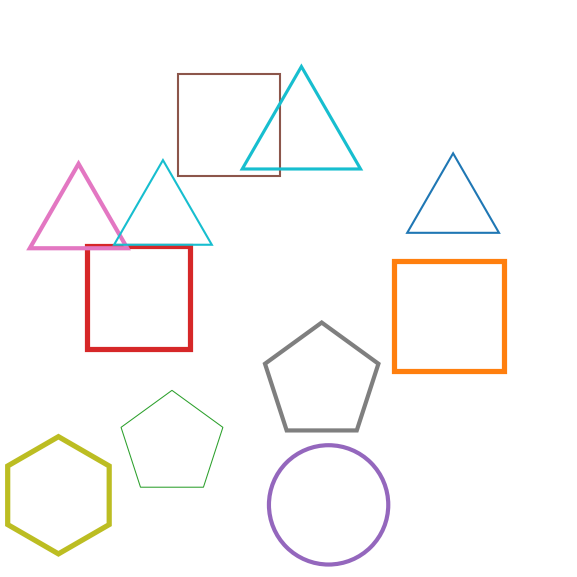[{"shape": "triangle", "thickness": 1, "radius": 0.46, "center": [0.785, 0.642]}, {"shape": "square", "thickness": 2.5, "radius": 0.47, "center": [0.777, 0.452]}, {"shape": "pentagon", "thickness": 0.5, "radius": 0.46, "center": [0.298, 0.23]}, {"shape": "square", "thickness": 2.5, "radius": 0.45, "center": [0.24, 0.483]}, {"shape": "circle", "thickness": 2, "radius": 0.52, "center": [0.569, 0.125]}, {"shape": "square", "thickness": 1, "radius": 0.44, "center": [0.397, 0.782]}, {"shape": "triangle", "thickness": 2, "radius": 0.49, "center": [0.136, 0.618]}, {"shape": "pentagon", "thickness": 2, "radius": 0.52, "center": [0.557, 0.337]}, {"shape": "hexagon", "thickness": 2.5, "radius": 0.51, "center": [0.101, 0.142]}, {"shape": "triangle", "thickness": 1.5, "radius": 0.59, "center": [0.522, 0.766]}, {"shape": "triangle", "thickness": 1, "radius": 0.49, "center": [0.282, 0.624]}]